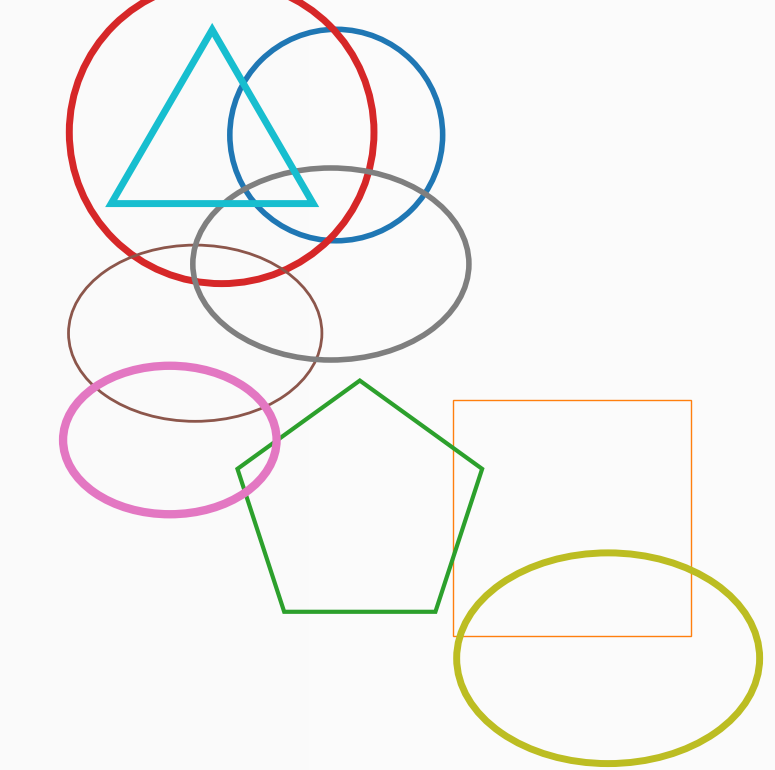[{"shape": "circle", "thickness": 2, "radius": 0.69, "center": [0.434, 0.825]}, {"shape": "square", "thickness": 0.5, "radius": 0.77, "center": [0.738, 0.328]}, {"shape": "pentagon", "thickness": 1.5, "radius": 0.83, "center": [0.464, 0.34]}, {"shape": "circle", "thickness": 2.5, "radius": 0.98, "center": [0.286, 0.828]}, {"shape": "oval", "thickness": 1, "radius": 0.82, "center": [0.252, 0.567]}, {"shape": "oval", "thickness": 3, "radius": 0.69, "center": [0.219, 0.429]}, {"shape": "oval", "thickness": 2, "radius": 0.89, "center": [0.427, 0.657]}, {"shape": "oval", "thickness": 2.5, "radius": 0.98, "center": [0.785, 0.145]}, {"shape": "triangle", "thickness": 2.5, "radius": 0.75, "center": [0.274, 0.811]}]